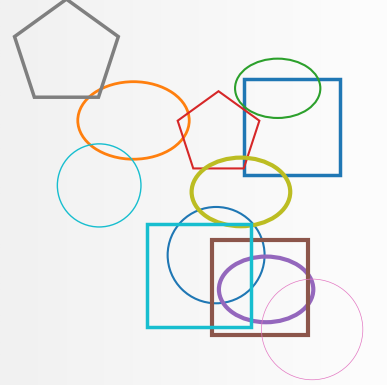[{"shape": "circle", "thickness": 1.5, "radius": 0.63, "center": [0.558, 0.337]}, {"shape": "square", "thickness": 2.5, "radius": 0.62, "center": [0.754, 0.67]}, {"shape": "oval", "thickness": 2, "radius": 0.72, "center": [0.345, 0.687]}, {"shape": "oval", "thickness": 1.5, "radius": 0.55, "center": [0.717, 0.771]}, {"shape": "pentagon", "thickness": 1.5, "radius": 0.55, "center": [0.564, 0.652]}, {"shape": "oval", "thickness": 3, "radius": 0.61, "center": [0.687, 0.248]}, {"shape": "square", "thickness": 3, "radius": 0.62, "center": [0.671, 0.253]}, {"shape": "circle", "thickness": 0.5, "radius": 0.65, "center": [0.806, 0.144]}, {"shape": "pentagon", "thickness": 2.5, "radius": 0.7, "center": [0.171, 0.861]}, {"shape": "oval", "thickness": 3, "radius": 0.64, "center": [0.622, 0.502]}, {"shape": "circle", "thickness": 1, "radius": 0.54, "center": [0.256, 0.518]}, {"shape": "square", "thickness": 2.5, "radius": 0.67, "center": [0.513, 0.284]}]